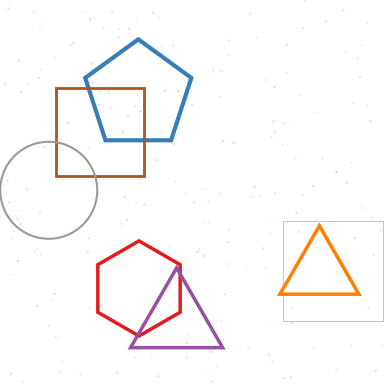[{"shape": "hexagon", "thickness": 2.5, "radius": 0.62, "center": [0.361, 0.251]}, {"shape": "pentagon", "thickness": 3, "radius": 0.72, "center": [0.359, 0.753]}, {"shape": "triangle", "thickness": 2.5, "radius": 0.69, "center": [0.459, 0.166]}, {"shape": "triangle", "thickness": 2.5, "radius": 0.59, "center": [0.83, 0.295]}, {"shape": "square", "thickness": 2, "radius": 0.57, "center": [0.259, 0.656]}, {"shape": "square", "thickness": 0.5, "radius": 0.65, "center": [0.866, 0.295]}, {"shape": "circle", "thickness": 1.5, "radius": 0.63, "center": [0.127, 0.506]}]